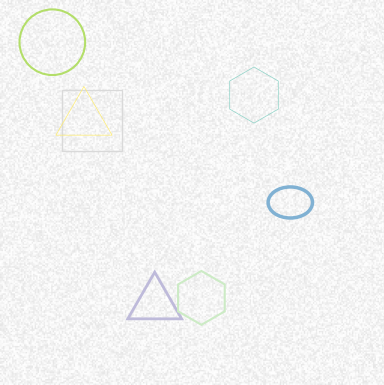[{"shape": "hexagon", "thickness": 0.5, "radius": 0.36, "center": [0.66, 0.753]}, {"shape": "triangle", "thickness": 2, "radius": 0.4, "center": [0.402, 0.212]}, {"shape": "oval", "thickness": 2.5, "radius": 0.29, "center": [0.754, 0.474]}, {"shape": "circle", "thickness": 1.5, "radius": 0.43, "center": [0.136, 0.89]}, {"shape": "square", "thickness": 1, "radius": 0.39, "center": [0.239, 0.687]}, {"shape": "hexagon", "thickness": 1.5, "radius": 0.35, "center": [0.523, 0.226]}, {"shape": "triangle", "thickness": 0.5, "radius": 0.42, "center": [0.218, 0.691]}]